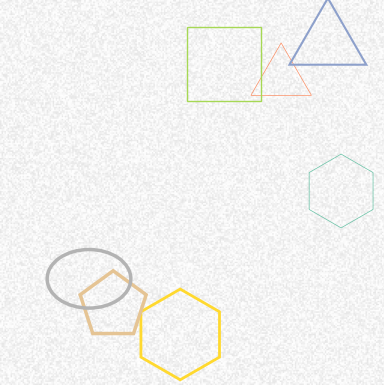[{"shape": "hexagon", "thickness": 0.5, "radius": 0.48, "center": [0.886, 0.504]}, {"shape": "triangle", "thickness": 0.5, "radius": 0.45, "center": [0.73, 0.798]}, {"shape": "triangle", "thickness": 1.5, "radius": 0.58, "center": [0.852, 0.89]}, {"shape": "square", "thickness": 1, "radius": 0.48, "center": [0.581, 0.834]}, {"shape": "hexagon", "thickness": 2, "radius": 0.59, "center": [0.468, 0.131]}, {"shape": "pentagon", "thickness": 2.5, "radius": 0.45, "center": [0.294, 0.207]}, {"shape": "oval", "thickness": 2.5, "radius": 0.54, "center": [0.231, 0.276]}]